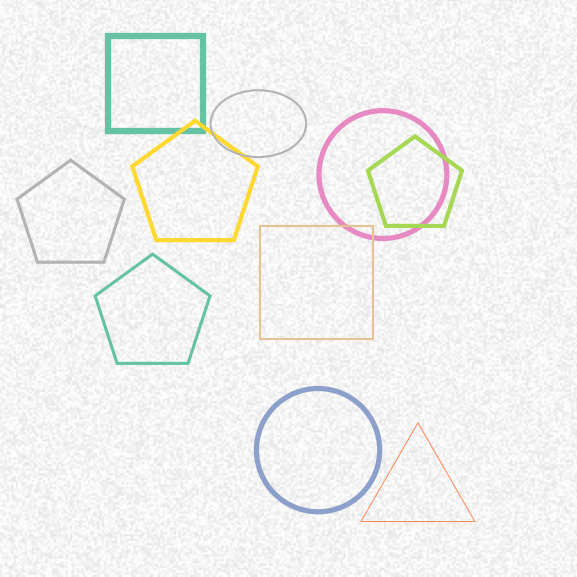[{"shape": "square", "thickness": 3, "radius": 0.41, "center": [0.269, 0.855]}, {"shape": "pentagon", "thickness": 1.5, "radius": 0.52, "center": [0.264, 0.455]}, {"shape": "triangle", "thickness": 0.5, "radius": 0.57, "center": [0.724, 0.153]}, {"shape": "circle", "thickness": 2.5, "radius": 0.53, "center": [0.551, 0.22]}, {"shape": "circle", "thickness": 2.5, "radius": 0.55, "center": [0.663, 0.697]}, {"shape": "pentagon", "thickness": 2, "radius": 0.43, "center": [0.719, 0.677]}, {"shape": "pentagon", "thickness": 2, "radius": 0.57, "center": [0.338, 0.676]}, {"shape": "square", "thickness": 1, "radius": 0.49, "center": [0.548, 0.51]}, {"shape": "oval", "thickness": 1, "radius": 0.41, "center": [0.447, 0.785]}, {"shape": "pentagon", "thickness": 1.5, "radius": 0.49, "center": [0.122, 0.624]}]